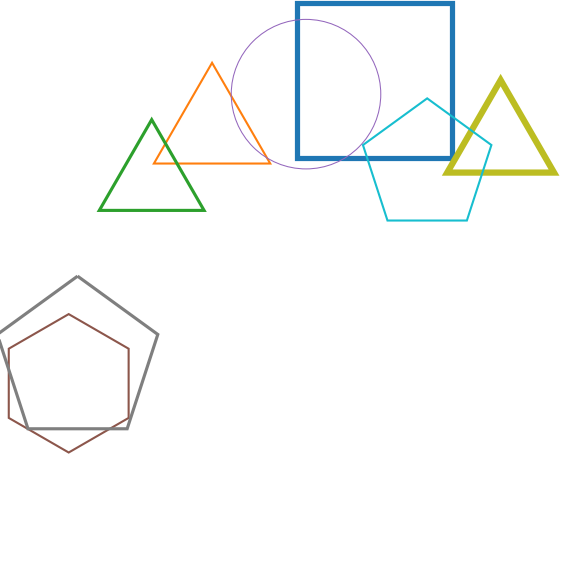[{"shape": "square", "thickness": 2.5, "radius": 0.67, "center": [0.648, 0.86]}, {"shape": "triangle", "thickness": 1, "radius": 0.58, "center": [0.367, 0.774]}, {"shape": "triangle", "thickness": 1.5, "radius": 0.52, "center": [0.263, 0.687]}, {"shape": "circle", "thickness": 0.5, "radius": 0.65, "center": [0.53, 0.836]}, {"shape": "hexagon", "thickness": 1, "radius": 0.6, "center": [0.119, 0.335]}, {"shape": "pentagon", "thickness": 1.5, "radius": 0.73, "center": [0.134, 0.375]}, {"shape": "triangle", "thickness": 3, "radius": 0.53, "center": [0.867, 0.754]}, {"shape": "pentagon", "thickness": 1, "radius": 0.58, "center": [0.74, 0.712]}]